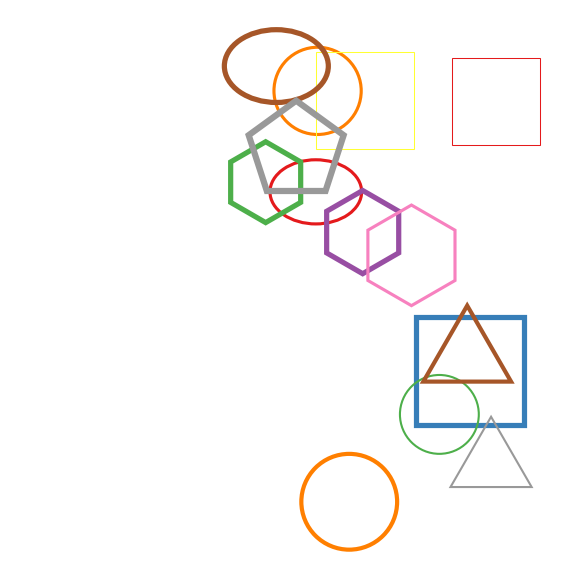[{"shape": "square", "thickness": 0.5, "radius": 0.38, "center": [0.859, 0.823]}, {"shape": "oval", "thickness": 1.5, "radius": 0.4, "center": [0.547, 0.667]}, {"shape": "square", "thickness": 2.5, "radius": 0.47, "center": [0.814, 0.357]}, {"shape": "circle", "thickness": 1, "radius": 0.34, "center": [0.761, 0.282]}, {"shape": "hexagon", "thickness": 2.5, "radius": 0.35, "center": [0.46, 0.684]}, {"shape": "hexagon", "thickness": 2.5, "radius": 0.36, "center": [0.628, 0.597]}, {"shape": "circle", "thickness": 2, "radius": 0.41, "center": [0.605, 0.13]}, {"shape": "circle", "thickness": 1.5, "radius": 0.38, "center": [0.55, 0.842]}, {"shape": "square", "thickness": 0.5, "radius": 0.42, "center": [0.632, 0.825]}, {"shape": "triangle", "thickness": 2, "radius": 0.44, "center": [0.809, 0.382]}, {"shape": "oval", "thickness": 2.5, "radius": 0.45, "center": [0.479, 0.885]}, {"shape": "hexagon", "thickness": 1.5, "radius": 0.44, "center": [0.712, 0.557]}, {"shape": "triangle", "thickness": 1, "radius": 0.41, "center": [0.85, 0.196]}, {"shape": "pentagon", "thickness": 3, "radius": 0.43, "center": [0.513, 0.738]}]